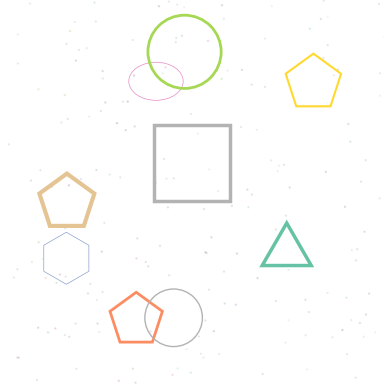[{"shape": "triangle", "thickness": 2.5, "radius": 0.37, "center": [0.745, 0.347]}, {"shape": "pentagon", "thickness": 2, "radius": 0.36, "center": [0.354, 0.169]}, {"shape": "hexagon", "thickness": 0.5, "radius": 0.34, "center": [0.172, 0.329]}, {"shape": "oval", "thickness": 0.5, "radius": 0.35, "center": [0.405, 0.789]}, {"shape": "circle", "thickness": 2, "radius": 0.48, "center": [0.479, 0.865]}, {"shape": "pentagon", "thickness": 1.5, "radius": 0.38, "center": [0.814, 0.785]}, {"shape": "pentagon", "thickness": 3, "radius": 0.38, "center": [0.174, 0.474]}, {"shape": "circle", "thickness": 1, "radius": 0.37, "center": [0.451, 0.175]}, {"shape": "square", "thickness": 2.5, "radius": 0.5, "center": [0.499, 0.577]}]